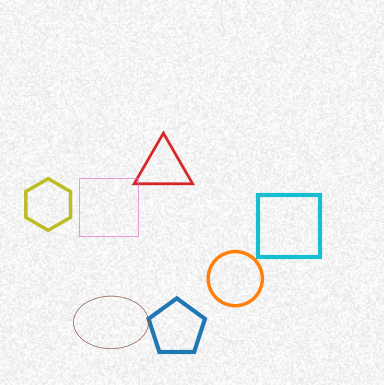[{"shape": "pentagon", "thickness": 3, "radius": 0.39, "center": [0.459, 0.148]}, {"shape": "circle", "thickness": 2.5, "radius": 0.35, "center": [0.611, 0.276]}, {"shape": "triangle", "thickness": 2, "radius": 0.44, "center": [0.424, 0.567]}, {"shape": "oval", "thickness": 0.5, "radius": 0.49, "center": [0.288, 0.163]}, {"shape": "square", "thickness": 0.5, "radius": 0.38, "center": [0.282, 0.463]}, {"shape": "hexagon", "thickness": 2.5, "radius": 0.34, "center": [0.125, 0.469]}, {"shape": "square", "thickness": 3, "radius": 0.4, "center": [0.751, 0.413]}]